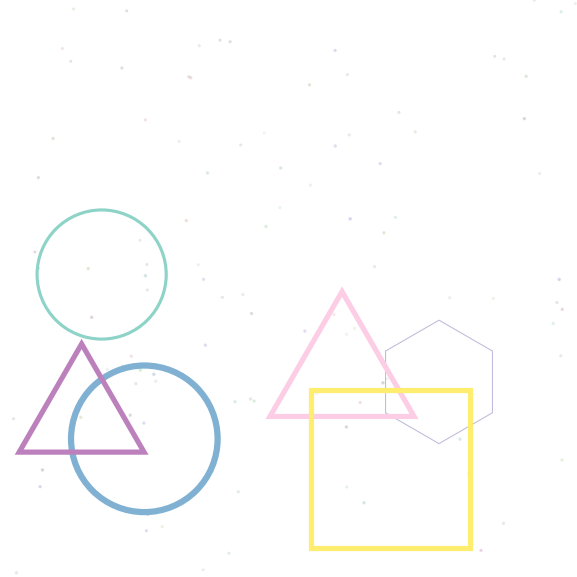[{"shape": "circle", "thickness": 1.5, "radius": 0.56, "center": [0.176, 0.524]}, {"shape": "hexagon", "thickness": 0.5, "radius": 0.53, "center": [0.76, 0.338]}, {"shape": "circle", "thickness": 3, "radius": 0.63, "center": [0.25, 0.239]}, {"shape": "triangle", "thickness": 2.5, "radius": 0.72, "center": [0.592, 0.35]}, {"shape": "triangle", "thickness": 2.5, "radius": 0.62, "center": [0.141, 0.279]}, {"shape": "square", "thickness": 2.5, "radius": 0.69, "center": [0.676, 0.187]}]